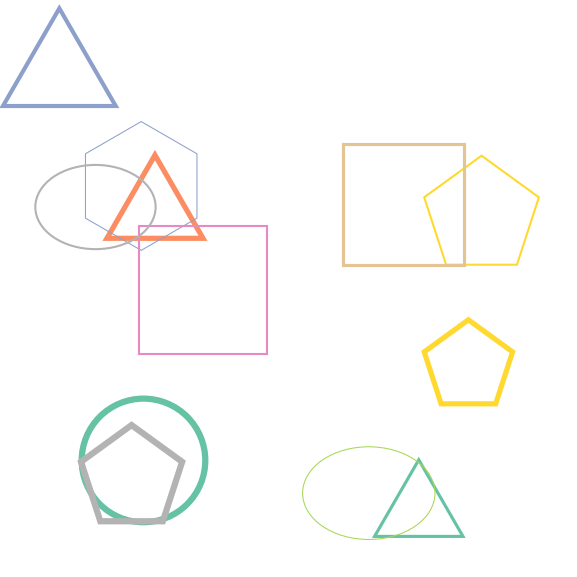[{"shape": "circle", "thickness": 3, "radius": 0.53, "center": [0.248, 0.202]}, {"shape": "triangle", "thickness": 1.5, "radius": 0.44, "center": [0.725, 0.115]}, {"shape": "triangle", "thickness": 2.5, "radius": 0.48, "center": [0.268, 0.635]}, {"shape": "triangle", "thickness": 2, "radius": 0.56, "center": [0.103, 0.872]}, {"shape": "hexagon", "thickness": 0.5, "radius": 0.56, "center": [0.245, 0.677]}, {"shape": "square", "thickness": 1, "radius": 0.56, "center": [0.351, 0.497]}, {"shape": "oval", "thickness": 0.5, "radius": 0.57, "center": [0.639, 0.145]}, {"shape": "pentagon", "thickness": 1, "radius": 0.52, "center": [0.834, 0.625]}, {"shape": "pentagon", "thickness": 2.5, "radius": 0.4, "center": [0.811, 0.365]}, {"shape": "square", "thickness": 1.5, "radius": 0.52, "center": [0.699, 0.645]}, {"shape": "pentagon", "thickness": 3, "radius": 0.46, "center": [0.228, 0.171]}, {"shape": "oval", "thickness": 1, "radius": 0.52, "center": [0.165, 0.641]}]